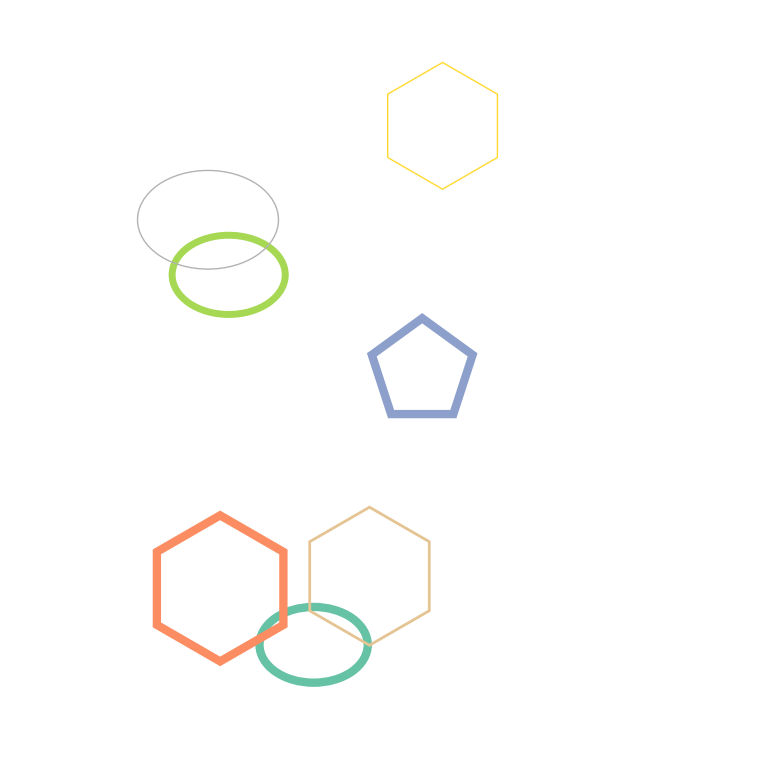[{"shape": "oval", "thickness": 3, "radius": 0.35, "center": [0.407, 0.163]}, {"shape": "hexagon", "thickness": 3, "radius": 0.47, "center": [0.286, 0.236]}, {"shape": "pentagon", "thickness": 3, "radius": 0.34, "center": [0.548, 0.518]}, {"shape": "oval", "thickness": 2.5, "radius": 0.37, "center": [0.297, 0.643]}, {"shape": "hexagon", "thickness": 0.5, "radius": 0.41, "center": [0.575, 0.837]}, {"shape": "hexagon", "thickness": 1, "radius": 0.45, "center": [0.48, 0.252]}, {"shape": "oval", "thickness": 0.5, "radius": 0.46, "center": [0.27, 0.715]}]